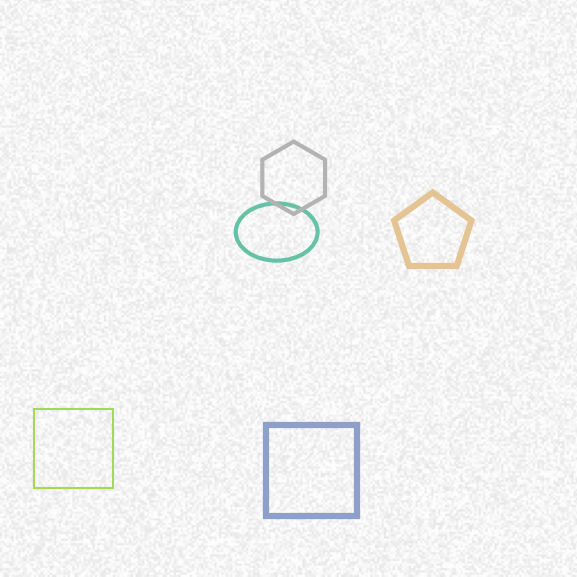[{"shape": "oval", "thickness": 2, "radius": 0.35, "center": [0.479, 0.597]}, {"shape": "square", "thickness": 3, "radius": 0.39, "center": [0.539, 0.184]}, {"shape": "square", "thickness": 1, "radius": 0.34, "center": [0.127, 0.223]}, {"shape": "pentagon", "thickness": 3, "radius": 0.35, "center": [0.749, 0.596]}, {"shape": "hexagon", "thickness": 2, "radius": 0.31, "center": [0.509, 0.691]}]